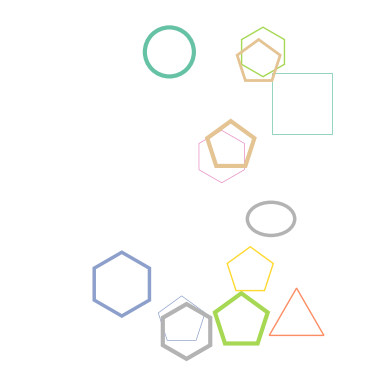[{"shape": "square", "thickness": 0.5, "radius": 0.39, "center": [0.785, 0.731]}, {"shape": "circle", "thickness": 3, "radius": 0.32, "center": [0.44, 0.865]}, {"shape": "triangle", "thickness": 1, "radius": 0.41, "center": [0.77, 0.17]}, {"shape": "pentagon", "thickness": 0.5, "radius": 0.32, "center": [0.472, 0.168]}, {"shape": "hexagon", "thickness": 2.5, "radius": 0.41, "center": [0.316, 0.262]}, {"shape": "hexagon", "thickness": 0.5, "radius": 0.34, "center": [0.576, 0.593]}, {"shape": "hexagon", "thickness": 1, "radius": 0.32, "center": [0.683, 0.865]}, {"shape": "pentagon", "thickness": 3, "radius": 0.36, "center": [0.627, 0.166]}, {"shape": "pentagon", "thickness": 1, "radius": 0.31, "center": [0.65, 0.296]}, {"shape": "pentagon", "thickness": 3, "radius": 0.32, "center": [0.6, 0.621]}, {"shape": "pentagon", "thickness": 2, "radius": 0.29, "center": [0.672, 0.838]}, {"shape": "hexagon", "thickness": 3, "radius": 0.36, "center": [0.484, 0.139]}, {"shape": "oval", "thickness": 2.5, "radius": 0.31, "center": [0.704, 0.432]}]